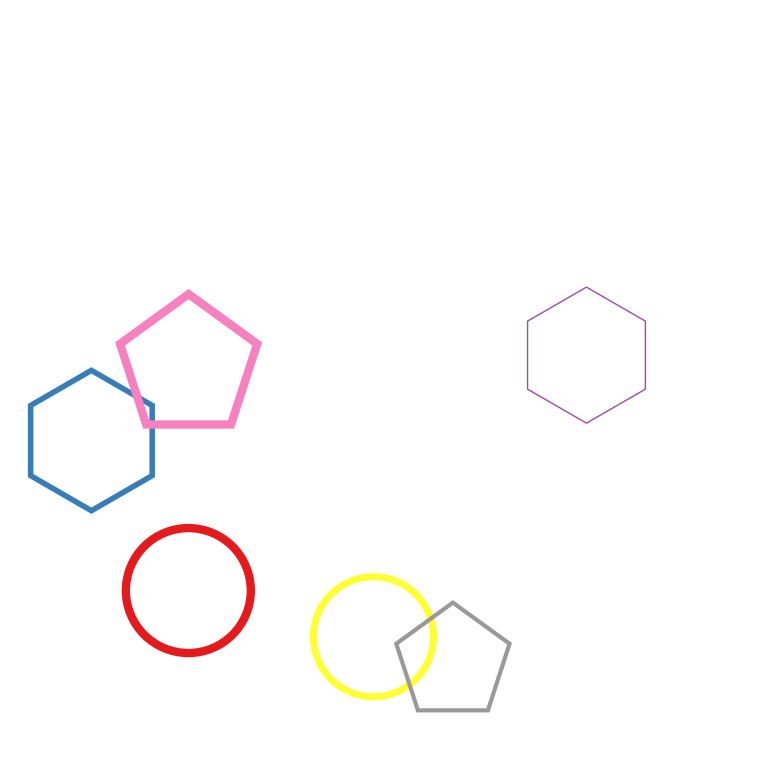[{"shape": "circle", "thickness": 3, "radius": 0.41, "center": [0.245, 0.233]}, {"shape": "hexagon", "thickness": 2, "radius": 0.46, "center": [0.119, 0.428]}, {"shape": "hexagon", "thickness": 0.5, "radius": 0.44, "center": [0.762, 0.539]}, {"shape": "circle", "thickness": 2.5, "radius": 0.39, "center": [0.485, 0.173]}, {"shape": "pentagon", "thickness": 3, "radius": 0.47, "center": [0.245, 0.524]}, {"shape": "pentagon", "thickness": 1.5, "radius": 0.39, "center": [0.588, 0.14]}]